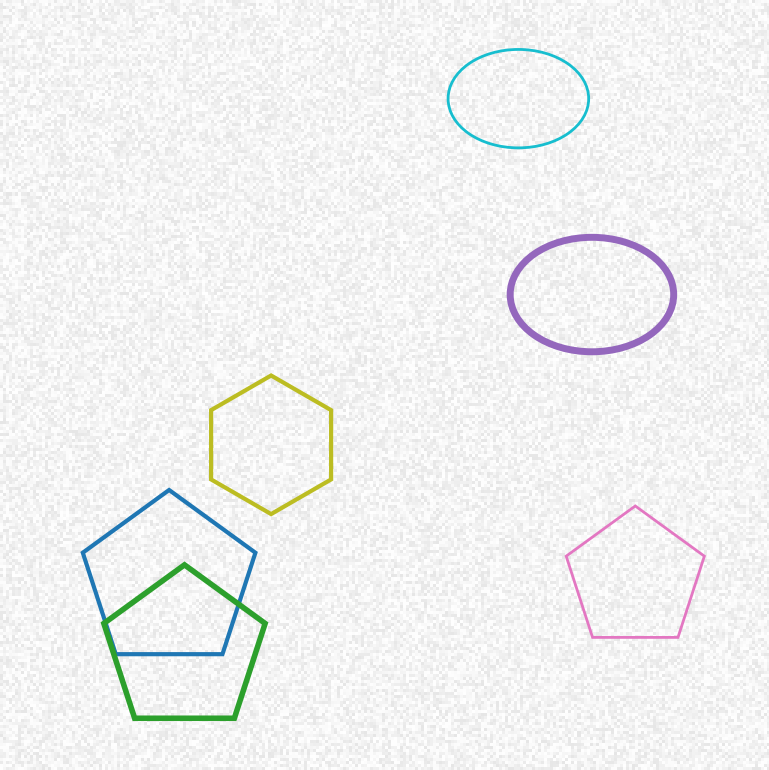[{"shape": "pentagon", "thickness": 1.5, "radius": 0.59, "center": [0.22, 0.246]}, {"shape": "pentagon", "thickness": 2, "radius": 0.55, "center": [0.24, 0.156]}, {"shape": "oval", "thickness": 2.5, "radius": 0.53, "center": [0.769, 0.617]}, {"shape": "pentagon", "thickness": 1, "radius": 0.47, "center": [0.825, 0.249]}, {"shape": "hexagon", "thickness": 1.5, "radius": 0.45, "center": [0.352, 0.422]}, {"shape": "oval", "thickness": 1, "radius": 0.46, "center": [0.673, 0.872]}]